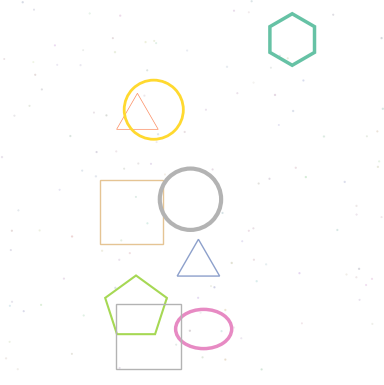[{"shape": "hexagon", "thickness": 2.5, "radius": 0.33, "center": [0.759, 0.897]}, {"shape": "triangle", "thickness": 0.5, "radius": 0.31, "center": [0.357, 0.695]}, {"shape": "triangle", "thickness": 1, "radius": 0.32, "center": [0.515, 0.315]}, {"shape": "oval", "thickness": 2.5, "radius": 0.36, "center": [0.529, 0.145]}, {"shape": "pentagon", "thickness": 1.5, "radius": 0.42, "center": [0.353, 0.2]}, {"shape": "circle", "thickness": 2, "radius": 0.38, "center": [0.399, 0.715]}, {"shape": "square", "thickness": 1, "radius": 0.41, "center": [0.342, 0.45]}, {"shape": "square", "thickness": 1, "radius": 0.43, "center": [0.385, 0.126]}, {"shape": "circle", "thickness": 3, "radius": 0.4, "center": [0.495, 0.483]}]